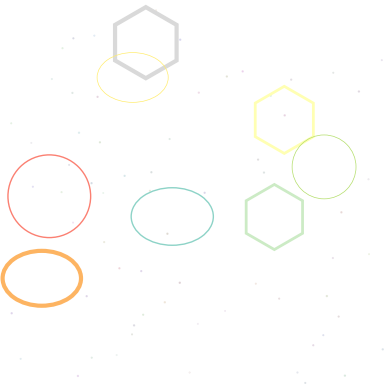[{"shape": "oval", "thickness": 1, "radius": 0.53, "center": [0.447, 0.438]}, {"shape": "hexagon", "thickness": 2, "radius": 0.44, "center": [0.738, 0.689]}, {"shape": "circle", "thickness": 1, "radius": 0.54, "center": [0.128, 0.49]}, {"shape": "oval", "thickness": 3, "radius": 0.51, "center": [0.109, 0.277]}, {"shape": "circle", "thickness": 0.5, "radius": 0.41, "center": [0.842, 0.566]}, {"shape": "hexagon", "thickness": 3, "radius": 0.46, "center": [0.379, 0.889]}, {"shape": "hexagon", "thickness": 2, "radius": 0.42, "center": [0.713, 0.436]}, {"shape": "oval", "thickness": 0.5, "radius": 0.46, "center": [0.345, 0.799]}]